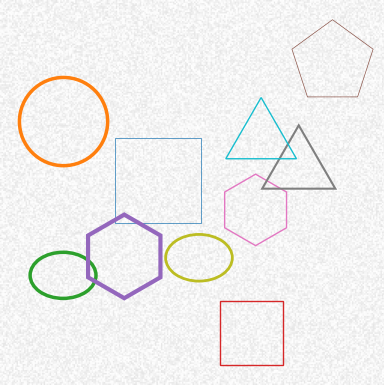[{"shape": "square", "thickness": 0.5, "radius": 0.55, "center": [0.41, 0.531]}, {"shape": "circle", "thickness": 2.5, "radius": 0.57, "center": [0.165, 0.684]}, {"shape": "oval", "thickness": 2.5, "radius": 0.43, "center": [0.164, 0.285]}, {"shape": "square", "thickness": 1, "radius": 0.41, "center": [0.653, 0.134]}, {"shape": "hexagon", "thickness": 3, "radius": 0.54, "center": [0.323, 0.334]}, {"shape": "pentagon", "thickness": 0.5, "radius": 0.55, "center": [0.864, 0.838]}, {"shape": "hexagon", "thickness": 1, "radius": 0.46, "center": [0.664, 0.455]}, {"shape": "triangle", "thickness": 1.5, "radius": 0.55, "center": [0.776, 0.565]}, {"shape": "oval", "thickness": 2, "radius": 0.43, "center": [0.517, 0.33]}, {"shape": "triangle", "thickness": 1, "radius": 0.53, "center": [0.678, 0.641]}]